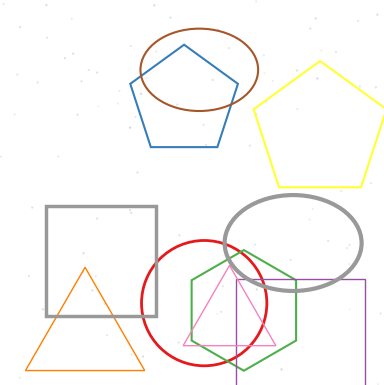[{"shape": "circle", "thickness": 2, "radius": 0.81, "center": [0.53, 0.213]}, {"shape": "pentagon", "thickness": 1.5, "radius": 0.74, "center": [0.478, 0.737]}, {"shape": "hexagon", "thickness": 1.5, "radius": 0.78, "center": [0.633, 0.194]}, {"shape": "square", "thickness": 1, "radius": 0.84, "center": [0.781, 0.109]}, {"shape": "triangle", "thickness": 1, "radius": 0.89, "center": [0.221, 0.127]}, {"shape": "pentagon", "thickness": 1.5, "radius": 0.91, "center": [0.831, 0.66]}, {"shape": "oval", "thickness": 1.5, "radius": 0.76, "center": [0.518, 0.819]}, {"shape": "triangle", "thickness": 1, "radius": 0.7, "center": [0.596, 0.172]}, {"shape": "square", "thickness": 2.5, "radius": 0.71, "center": [0.261, 0.323]}, {"shape": "oval", "thickness": 3, "radius": 0.89, "center": [0.761, 0.369]}]